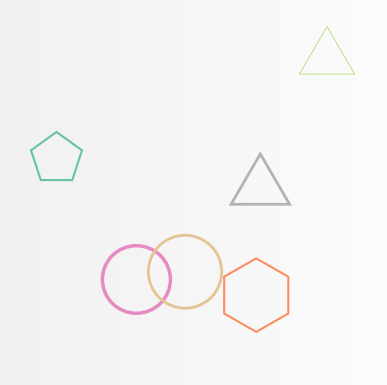[{"shape": "pentagon", "thickness": 1.5, "radius": 0.35, "center": [0.146, 0.588]}, {"shape": "hexagon", "thickness": 1.5, "radius": 0.48, "center": [0.661, 0.233]}, {"shape": "circle", "thickness": 2.5, "radius": 0.44, "center": [0.352, 0.274]}, {"shape": "triangle", "thickness": 0.5, "radius": 0.41, "center": [0.844, 0.849]}, {"shape": "circle", "thickness": 2, "radius": 0.47, "center": [0.478, 0.294]}, {"shape": "triangle", "thickness": 2, "radius": 0.44, "center": [0.672, 0.513]}]